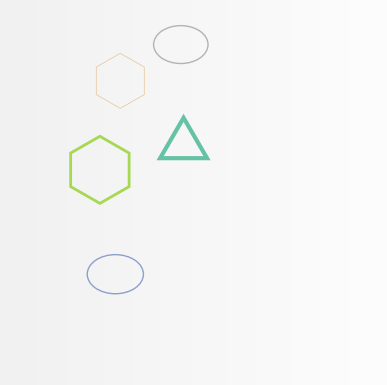[{"shape": "triangle", "thickness": 3, "radius": 0.35, "center": [0.474, 0.624]}, {"shape": "oval", "thickness": 1, "radius": 0.36, "center": [0.298, 0.288]}, {"shape": "hexagon", "thickness": 2, "radius": 0.44, "center": [0.258, 0.559]}, {"shape": "hexagon", "thickness": 0.5, "radius": 0.36, "center": [0.31, 0.79]}, {"shape": "oval", "thickness": 1, "radius": 0.35, "center": [0.467, 0.884]}]